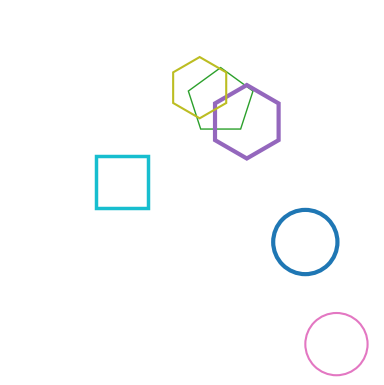[{"shape": "circle", "thickness": 3, "radius": 0.42, "center": [0.793, 0.371]}, {"shape": "pentagon", "thickness": 1, "radius": 0.44, "center": [0.573, 0.736]}, {"shape": "hexagon", "thickness": 3, "radius": 0.48, "center": [0.641, 0.684]}, {"shape": "circle", "thickness": 1.5, "radius": 0.4, "center": [0.874, 0.106]}, {"shape": "hexagon", "thickness": 1.5, "radius": 0.4, "center": [0.519, 0.772]}, {"shape": "square", "thickness": 2.5, "radius": 0.34, "center": [0.318, 0.528]}]